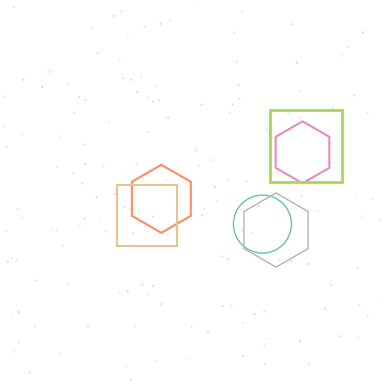[{"shape": "circle", "thickness": 1, "radius": 0.38, "center": [0.682, 0.418]}, {"shape": "hexagon", "thickness": 1.5, "radius": 0.44, "center": [0.419, 0.484]}, {"shape": "hexagon", "thickness": 1.5, "radius": 0.4, "center": [0.786, 0.604]}, {"shape": "square", "thickness": 2, "radius": 0.47, "center": [0.796, 0.62]}, {"shape": "square", "thickness": 1.5, "radius": 0.39, "center": [0.382, 0.441]}, {"shape": "hexagon", "thickness": 1, "radius": 0.48, "center": [0.717, 0.402]}]